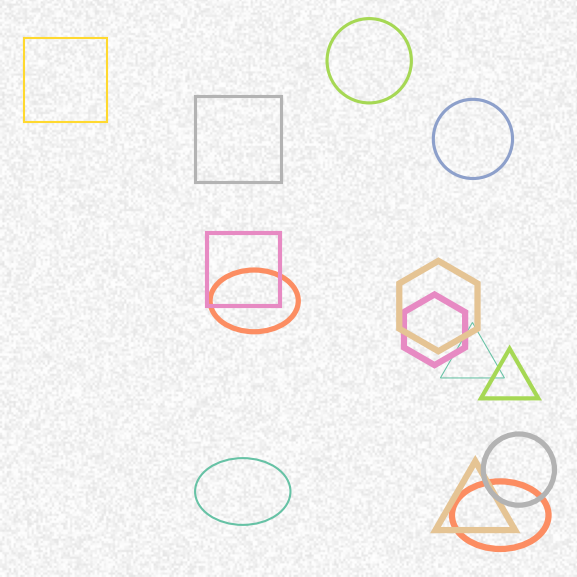[{"shape": "oval", "thickness": 1, "radius": 0.41, "center": [0.42, 0.148]}, {"shape": "triangle", "thickness": 0.5, "radius": 0.32, "center": [0.818, 0.377]}, {"shape": "oval", "thickness": 3, "radius": 0.42, "center": [0.866, 0.107]}, {"shape": "oval", "thickness": 2.5, "radius": 0.38, "center": [0.44, 0.478]}, {"shape": "circle", "thickness": 1.5, "radius": 0.34, "center": [0.819, 0.759]}, {"shape": "hexagon", "thickness": 3, "radius": 0.31, "center": [0.752, 0.428]}, {"shape": "square", "thickness": 2, "radius": 0.31, "center": [0.422, 0.533]}, {"shape": "circle", "thickness": 1.5, "radius": 0.37, "center": [0.639, 0.894]}, {"shape": "triangle", "thickness": 2, "radius": 0.29, "center": [0.882, 0.338]}, {"shape": "square", "thickness": 1, "radius": 0.36, "center": [0.114, 0.86]}, {"shape": "hexagon", "thickness": 3, "radius": 0.39, "center": [0.759, 0.469]}, {"shape": "triangle", "thickness": 3, "radius": 0.4, "center": [0.823, 0.121]}, {"shape": "circle", "thickness": 2.5, "radius": 0.31, "center": [0.898, 0.186]}, {"shape": "square", "thickness": 1.5, "radius": 0.37, "center": [0.413, 0.759]}]